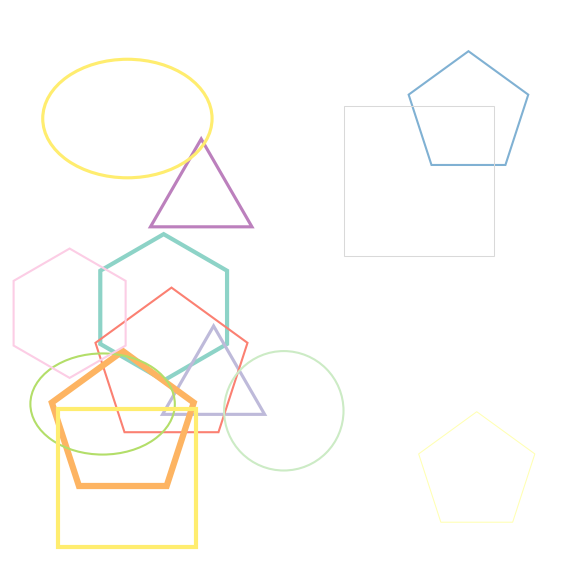[{"shape": "hexagon", "thickness": 2, "radius": 0.63, "center": [0.283, 0.467]}, {"shape": "pentagon", "thickness": 0.5, "radius": 0.53, "center": [0.826, 0.18]}, {"shape": "triangle", "thickness": 1.5, "radius": 0.51, "center": [0.37, 0.333]}, {"shape": "pentagon", "thickness": 1, "radius": 0.69, "center": [0.297, 0.363]}, {"shape": "pentagon", "thickness": 1, "radius": 0.54, "center": [0.811, 0.802]}, {"shape": "pentagon", "thickness": 3, "radius": 0.65, "center": [0.213, 0.262]}, {"shape": "oval", "thickness": 1, "radius": 0.63, "center": [0.178, 0.3]}, {"shape": "hexagon", "thickness": 1, "radius": 0.56, "center": [0.121, 0.457]}, {"shape": "square", "thickness": 0.5, "radius": 0.65, "center": [0.725, 0.685]}, {"shape": "triangle", "thickness": 1.5, "radius": 0.51, "center": [0.348, 0.657]}, {"shape": "circle", "thickness": 1, "radius": 0.52, "center": [0.491, 0.288]}, {"shape": "square", "thickness": 2, "radius": 0.6, "center": [0.22, 0.171]}, {"shape": "oval", "thickness": 1.5, "radius": 0.73, "center": [0.221, 0.794]}]